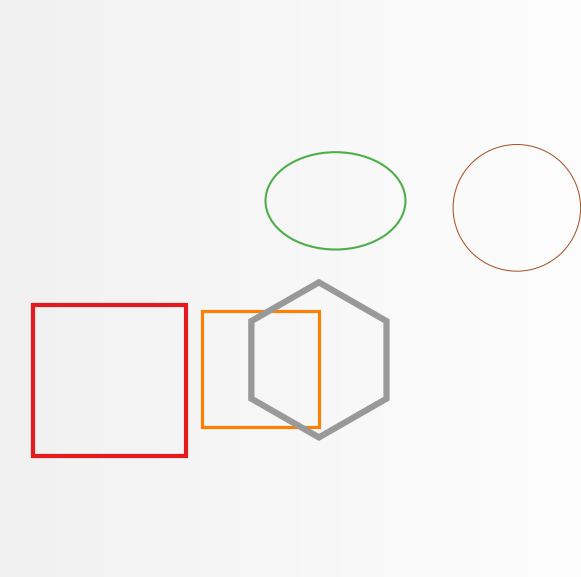[{"shape": "square", "thickness": 2, "radius": 0.66, "center": [0.188, 0.34]}, {"shape": "oval", "thickness": 1, "radius": 0.6, "center": [0.577, 0.651]}, {"shape": "square", "thickness": 1.5, "radius": 0.5, "center": [0.448, 0.359]}, {"shape": "circle", "thickness": 0.5, "radius": 0.55, "center": [0.889, 0.639]}, {"shape": "hexagon", "thickness": 3, "radius": 0.67, "center": [0.549, 0.376]}]